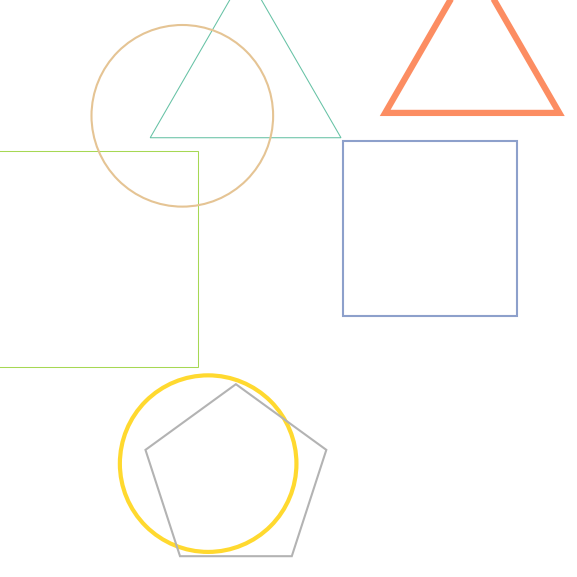[{"shape": "triangle", "thickness": 0.5, "radius": 0.95, "center": [0.425, 0.856]}, {"shape": "triangle", "thickness": 3, "radius": 0.87, "center": [0.818, 0.891]}, {"shape": "square", "thickness": 1, "radius": 0.76, "center": [0.745, 0.603]}, {"shape": "square", "thickness": 0.5, "radius": 0.93, "center": [0.156, 0.551]}, {"shape": "circle", "thickness": 2, "radius": 0.76, "center": [0.36, 0.196]}, {"shape": "circle", "thickness": 1, "radius": 0.79, "center": [0.316, 0.799]}, {"shape": "pentagon", "thickness": 1, "radius": 0.82, "center": [0.408, 0.169]}]